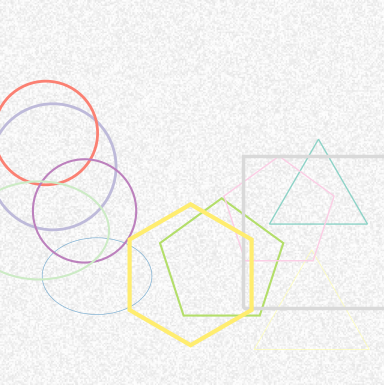[{"shape": "triangle", "thickness": 1, "radius": 0.74, "center": [0.827, 0.491]}, {"shape": "triangle", "thickness": 0.5, "radius": 0.86, "center": [0.81, 0.178]}, {"shape": "circle", "thickness": 2, "radius": 0.82, "center": [0.138, 0.567]}, {"shape": "circle", "thickness": 2, "radius": 0.67, "center": [0.119, 0.655]}, {"shape": "oval", "thickness": 0.5, "radius": 0.71, "center": [0.252, 0.283]}, {"shape": "pentagon", "thickness": 1.5, "radius": 0.84, "center": [0.576, 0.317]}, {"shape": "pentagon", "thickness": 1, "radius": 0.75, "center": [0.725, 0.444]}, {"shape": "square", "thickness": 2.5, "radius": 0.99, "center": [0.829, 0.397]}, {"shape": "circle", "thickness": 1.5, "radius": 0.67, "center": [0.22, 0.452]}, {"shape": "oval", "thickness": 1.5, "radius": 0.91, "center": [0.101, 0.401]}, {"shape": "hexagon", "thickness": 3, "radius": 0.91, "center": [0.495, 0.286]}]